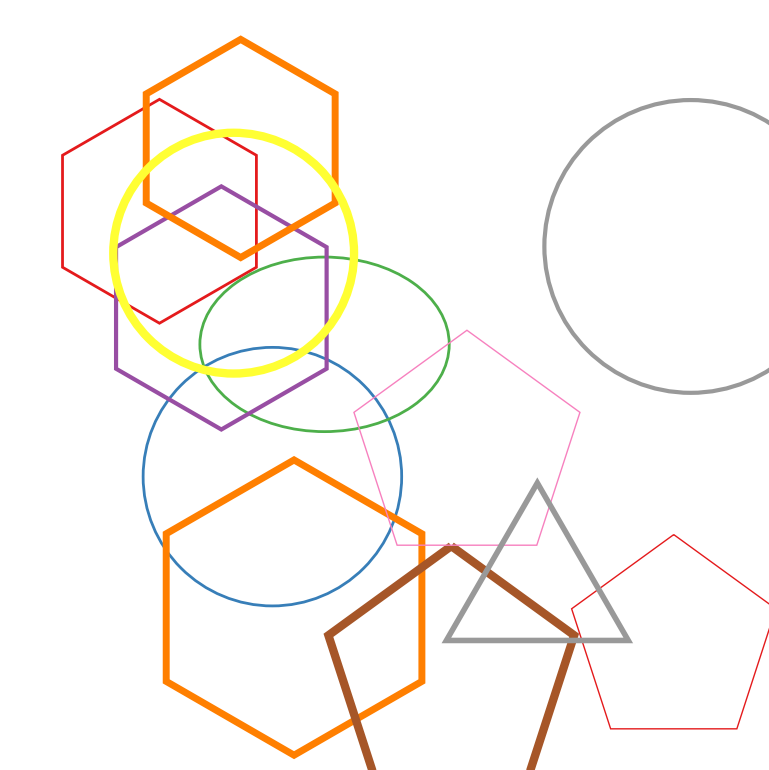[{"shape": "pentagon", "thickness": 0.5, "radius": 0.7, "center": [0.875, 0.166]}, {"shape": "hexagon", "thickness": 1, "radius": 0.73, "center": [0.207, 0.726]}, {"shape": "circle", "thickness": 1, "radius": 0.84, "center": [0.354, 0.381]}, {"shape": "oval", "thickness": 1, "radius": 0.81, "center": [0.421, 0.553]}, {"shape": "hexagon", "thickness": 1.5, "radius": 0.79, "center": [0.287, 0.6]}, {"shape": "hexagon", "thickness": 2.5, "radius": 0.71, "center": [0.313, 0.807]}, {"shape": "hexagon", "thickness": 2.5, "radius": 0.96, "center": [0.382, 0.211]}, {"shape": "circle", "thickness": 3, "radius": 0.78, "center": [0.303, 0.671]}, {"shape": "pentagon", "thickness": 3, "radius": 0.84, "center": [0.586, 0.123]}, {"shape": "pentagon", "thickness": 0.5, "radius": 0.77, "center": [0.606, 0.417]}, {"shape": "triangle", "thickness": 2, "radius": 0.68, "center": [0.698, 0.236]}, {"shape": "circle", "thickness": 1.5, "radius": 0.95, "center": [0.897, 0.68]}]